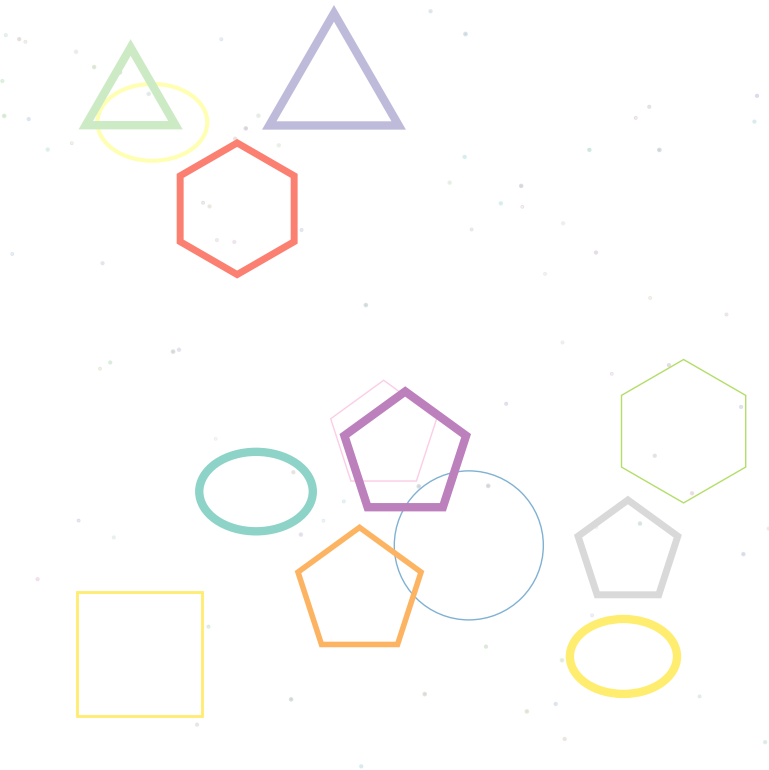[{"shape": "oval", "thickness": 3, "radius": 0.37, "center": [0.333, 0.362]}, {"shape": "oval", "thickness": 1.5, "radius": 0.36, "center": [0.198, 0.841]}, {"shape": "triangle", "thickness": 3, "radius": 0.49, "center": [0.434, 0.886]}, {"shape": "hexagon", "thickness": 2.5, "radius": 0.43, "center": [0.308, 0.729]}, {"shape": "circle", "thickness": 0.5, "radius": 0.48, "center": [0.609, 0.292]}, {"shape": "pentagon", "thickness": 2, "radius": 0.42, "center": [0.467, 0.231]}, {"shape": "hexagon", "thickness": 0.5, "radius": 0.47, "center": [0.888, 0.44]}, {"shape": "pentagon", "thickness": 0.5, "radius": 0.36, "center": [0.498, 0.434]}, {"shape": "pentagon", "thickness": 2.5, "radius": 0.34, "center": [0.815, 0.283]}, {"shape": "pentagon", "thickness": 3, "radius": 0.42, "center": [0.526, 0.409]}, {"shape": "triangle", "thickness": 3, "radius": 0.34, "center": [0.17, 0.871]}, {"shape": "square", "thickness": 1, "radius": 0.4, "center": [0.181, 0.151]}, {"shape": "oval", "thickness": 3, "radius": 0.35, "center": [0.81, 0.147]}]